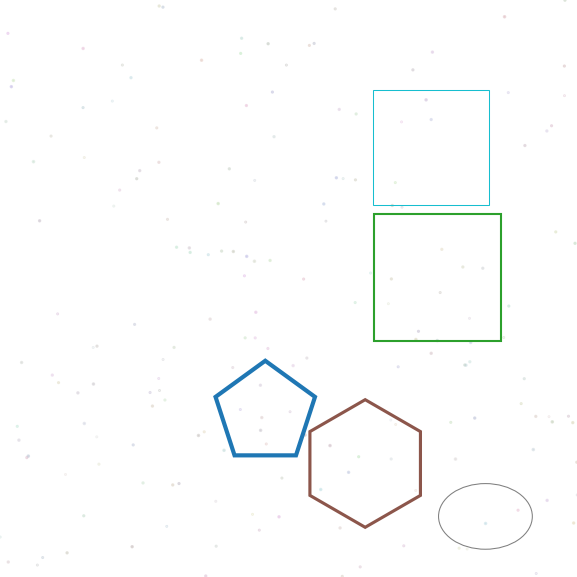[{"shape": "pentagon", "thickness": 2, "radius": 0.45, "center": [0.459, 0.284]}, {"shape": "square", "thickness": 1, "radius": 0.55, "center": [0.757, 0.519]}, {"shape": "hexagon", "thickness": 1.5, "radius": 0.55, "center": [0.632, 0.197]}, {"shape": "oval", "thickness": 0.5, "radius": 0.41, "center": [0.841, 0.105]}, {"shape": "square", "thickness": 0.5, "radius": 0.5, "center": [0.746, 0.744]}]